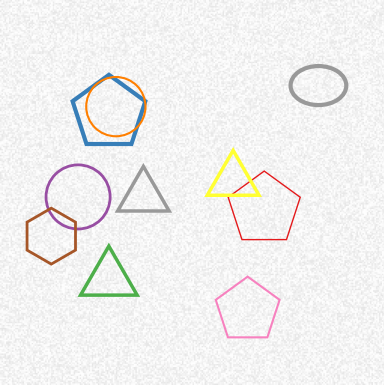[{"shape": "pentagon", "thickness": 1, "radius": 0.49, "center": [0.686, 0.457]}, {"shape": "pentagon", "thickness": 3, "radius": 0.5, "center": [0.283, 0.706]}, {"shape": "triangle", "thickness": 2.5, "radius": 0.42, "center": [0.283, 0.276]}, {"shape": "circle", "thickness": 2, "radius": 0.42, "center": [0.203, 0.489]}, {"shape": "circle", "thickness": 1.5, "radius": 0.38, "center": [0.301, 0.723]}, {"shape": "triangle", "thickness": 2.5, "radius": 0.39, "center": [0.606, 0.532]}, {"shape": "hexagon", "thickness": 2, "radius": 0.36, "center": [0.133, 0.387]}, {"shape": "pentagon", "thickness": 1.5, "radius": 0.44, "center": [0.643, 0.194]}, {"shape": "oval", "thickness": 3, "radius": 0.36, "center": [0.827, 0.778]}, {"shape": "triangle", "thickness": 2.5, "radius": 0.39, "center": [0.372, 0.491]}]